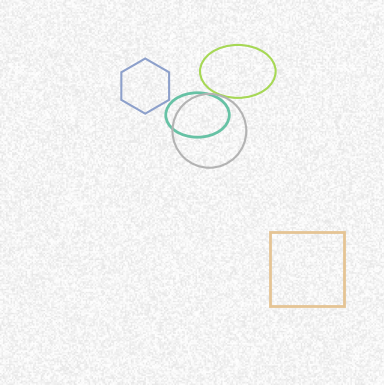[{"shape": "oval", "thickness": 2, "radius": 0.41, "center": [0.513, 0.701]}, {"shape": "hexagon", "thickness": 1.5, "radius": 0.36, "center": [0.377, 0.776]}, {"shape": "oval", "thickness": 1.5, "radius": 0.49, "center": [0.618, 0.815]}, {"shape": "square", "thickness": 2, "radius": 0.48, "center": [0.798, 0.302]}, {"shape": "circle", "thickness": 1.5, "radius": 0.48, "center": [0.544, 0.66]}]